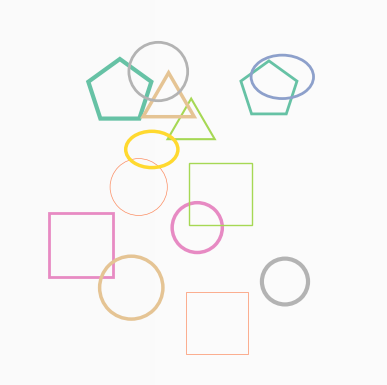[{"shape": "pentagon", "thickness": 2, "radius": 0.38, "center": [0.694, 0.766]}, {"shape": "pentagon", "thickness": 3, "radius": 0.43, "center": [0.309, 0.761]}, {"shape": "circle", "thickness": 0.5, "radius": 0.37, "center": [0.358, 0.514]}, {"shape": "square", "thickness": 0.5, "radius": 0.4, "center": [0.56, 0.162]}, {"shape": "oval", "thickness": 2, "radius": 0.4, "center": [0.729, 0.8]}, {"shape": "square", "thickness": 2, "radius": 0.42, "center": [0.209, 0.364]}, {"shape": "circle", "thickness": 2.5, "radius": 0.32, "center": [0.509, 0.409]}, {"shape": "triangle", "thickness": 1.5, "radius": 0.35, "center": [0.493, 0.674]}, {"shape": "square", "thickness": 1, "radius": 0.41, "center": [0.568, 0.496]}, {"shape": "oval", "thickness": 2.5, "radius": 0.34, "center": [0.392, 0.612]}, {"shape": "circle", "thickness": 2.5, "radius": 0.41, "center": [0.339, 0.253]}, {"shape": "triangle", "thickness": 2.5, "radius": 0.38, "center": [0.435, 0.735]}, {"shape": "circle", "thickness": 2, "radius": 0.38, "center": [0.408, 0.814]}, {"shape": "circle", "thickness": 3, "radius": 0.3, "center": [0.735, 0.269]}]